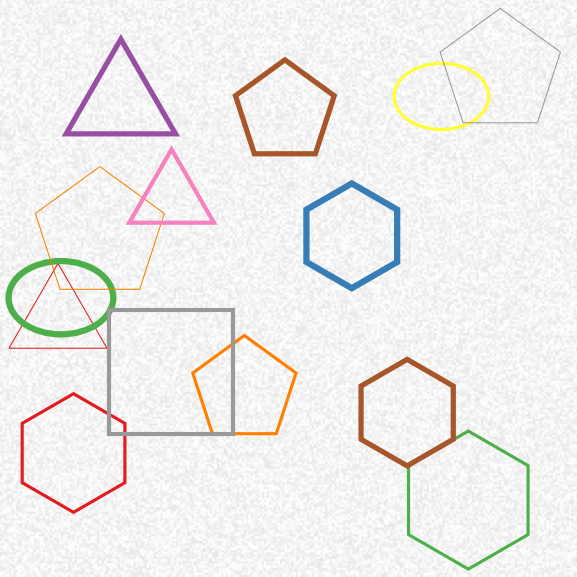[{"shape": "triangle", "thickness": 0.5, "radius": 0.49, "center": [0.1, 0.445]}, {"shape": "hexagon", "thickness": 1.5, "radius": 0.51, "center": [0.127, 0.215]}, {"shape": "hexagon", "thickness": 3, "radius": 0.45, "center": [0.609, 0.591]}, {"shape": "hexagon", "thickness": 1.5, "radius": 0.6, "center": [0.811, 0.133]}, {"shape": "oval", "thickness": 3, "radius": 0.45, "center": [0.106, 0.484]}, {"shape": "triangle", "thickness": 2.5, "radius": 0.55, "center": [0.209, 0.822]}, {"shape": "pentagon", "thickness": 0.5, "radius": 0.59, "center": [0.173, 0.593]}, {"shape": "pentagon", "thickness": 1.5, "radius": 0.47, "center": [0.423, 0.324]}, {"shape": "oval", "thickness": 1.5, "radius": 0.41, "center": [0.764, 0.832]}, {"shape": "hexagon", "thickness": 2.5, "radius": 0.46, "center": [0.705, 0.285]}, {"shape": "pentagon", "thickness": 2.5, "radius": 0.45, "center": [0.493, 0.806]}, {"shape": "triangle", "thickness": 2, "radius": 0.42, "center": [0.297, 0.656]}, {"shape": "pentagon", "thickness": 0.5, "radius": 0.55, "center": [0.866, 0.875]}, {"shape": "square", "thickness": 2, "radius": 0.54, "center": [0.296, 0.355]}]